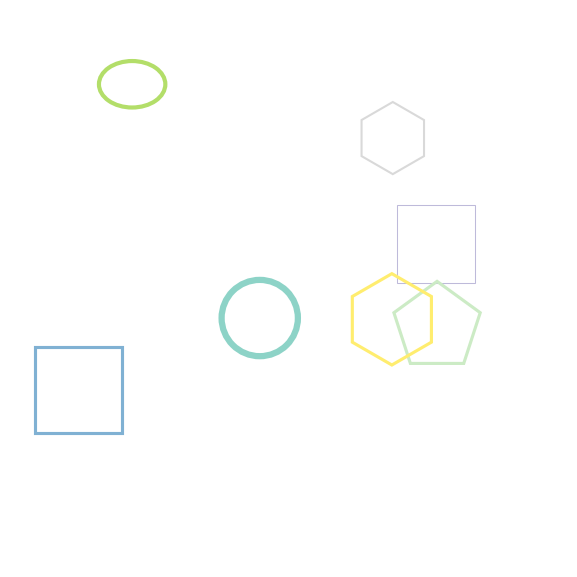[{"shape": "circle", "thickness": 3, "radius": 0.33, "center": [0.45, 0.448]}, {"shape": "square", "thickness": 0.5, "radius": 0.34, "center": [0.755, 0.577]}, {"shape": "square", "thickness": 1.5, "radius": 0.37, "center": [0.136, 0.324]}, {"shape": "oval", "thickness": 2, "radius": 0.29, "center": [0.229, 0.853]}, {"shape": "hexagon", "thickness": 1, "radius": 0.31, "center": [0.68, 0.76]}, {"shape": "pentagon", "thickness": 1.5, "radius": 0.39, "center": [0.757, 0.433]}, {"shape": "hexagon", "thickness": 1.5, "radius": 0.4, "center": [0.679, 0.446]}]